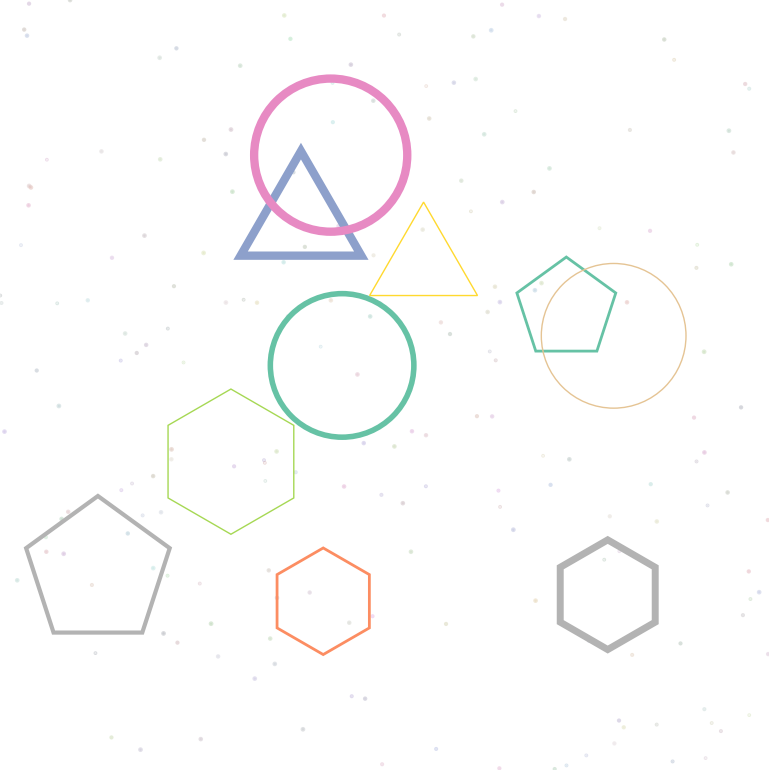[{"shape": "pentagon", "thickness": 1, "radius": 0.34, "center": [0.735, 0.599]}, {"shape": "circle", "thickness": 2, "radius": 0.47, "center": [0.444, 0.525]}, {"shape": "hexagon", "thickness": 1, "radius": 0.35, "center": [0.42, 0.219]}, {"shape": "triangle", "thickness": 3, "radius": 0.45, "center": [0.391, 0.713]}, {"shape": "circle", "thickness": 3, "radius": 0.5, "center": [0.429, 0.799]}, {"shape": "hexagon", "thickness": 0.5, "radius": 0.47, "center": [0.3, 0.4]}, {"shape": "triangle", "thickness": 0.5, "radius": 0.4, "center": [0.55, 0.657]}, {"shape": "circle", "thickness": 0.5, "radius": 0.47, "center": [0.797, 0.564]}, {"shape": "hexagon", "thickness": 2.5, "radius": 0.36, "center": [0.789, 0.228]}, {"shape": "pentagon", "thickness": 1.5, "radius": 0.49, "center": [0.127, 0.258]}]